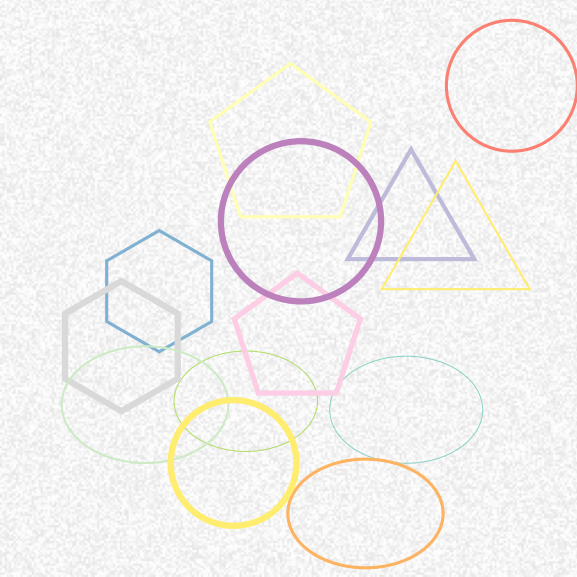[{"shape": "oval", "thickness": 0.5, "radius": 0.66, "center": [0.703, 0.29]}, {"shape": "pentagon", "thickness": 1.5, "radius": 0.73, "center": [0.503, 0.742]}, {"shape": "triangle", "thickness": 2, "radius": 0.63, "center": [0.712, 0.614]}, {"shape": "circle", "thickness": 1.5, "radius": 0.57, "center": [0.886, 0.851]}, {"shape": "hexagon", "thickness": 1.5, "radius": 0.52, "center": [0.276, 0.495]}, {"shape": "oval", "thickness": 1.5, "radius": 0.67, "center": [0.633, 0.11]}, {"shape": "oval", "thickness": 0.5, "radius": 0.62, "center": [0.426, 0.304]}, {"shape": "pentagon", "thickness": 2.5, "radius": 0.57, "center": [0.515, 0.411]}, {"shape": "hexagon", "thickness": 3, "radius": 0.56, "center": [0.21, 0.4]}, {"shape": "circle", "thickness": 3, "radius": 0.69, "center": [0.521, 0.616]}, {"shape": "oval", "thickness": 1, "radius": 0.72, "center": [0.251, 0.298]}, {"shape": "triangle", "thickness": 1, "radius": 0.74, "center": [0.789, 0.572]}, {"shape": "circle", "thickness": 3, "radius": 0.54, "center": [0.404, 0.197]}]